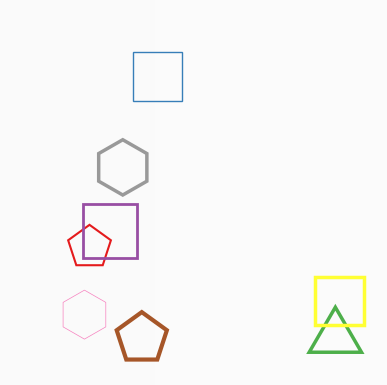[{"shape": "pentagon", "thickness": 1.5, "radius": 0.29, "center": [0.231, 0.358]}, {"shape": "square", "thickness": 1, "radius": 0.32, "center": [0.407, 0.801]}, {"shape": "triangle", "thickness": 2.5, "radius": 0.39, "center": [0.865, 0.124]}, {"shape": "square", "thickness": 2, "radius": 0.35, "center": [0.284, 0.4]}, {"shape": "square", "thickness": 2.5, "radius": 0.31, "center": [0.876, 0.218]}, {"shape": "pentagon", "thickness": 3, "radius": 0.34, "center": [0.366, 0.121]}, {"shape": "hexagon", "thickness": 0.5, "radius": 0.32, "center": [0.218, 0.183]}, {"shape": "hexagon", "thickness": 2.5, "radius": 0.36, "center": [0.317, 0.565]}]